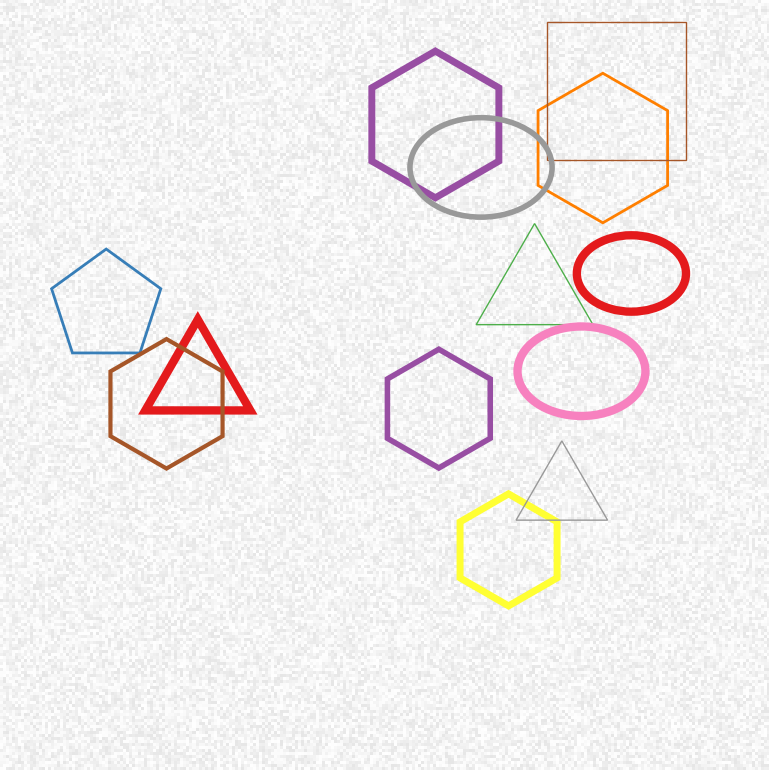[{"shape": "oval", "thickness": 3, "radius": 0.35, "center": [0.82, 0.645]}, {"shape": "triangle", "thickness": 3, "radius": 0.39, "center": [0.257, 0.506]}, {"shape": "pentagon", "thickness": 1, "radius": 0.37, "center": [0.138, 0.602]}, {"shape": "triangle", "thickness": 0.5, "radius": 0.44, "center": [0.694, 0.622]}, {"shape": "hexagon", "thickness": 2, "radius": 0.39, "center": [0.57, 0.469]}, {"shape": "hexagon", "thickness": 2.5, "radius": 0.48, "center": [0.565, 0.838]}, {"shape": "hexagon", "thickness": 1, "radius": 0.49, "center": [0.783, 0.808]}, {"shape": "hexagon", "thickness": 2.5, "radius": 0.36, "center": [0.66, 0.286]}, {"shape": "square", "thickness": 0.5, "radius": 0.45, "center": [0.801, 0.882]}, {"shape": "hexagon", "thickness": 1.5, "radius": 0.42, "center": [0.216, 0.476]}, {"shape": "oval", "thickness": 3, "radius": 0.42, "center": [0.755, 0.518]}, {"shape": "oval", "thickness": 2, "radius": 0.46, "center": [0.625, 0.783]}, {"shape": "triangle", "thickness": 0.5, "radius": 0.34, "center": [0.73, 0.359]}]